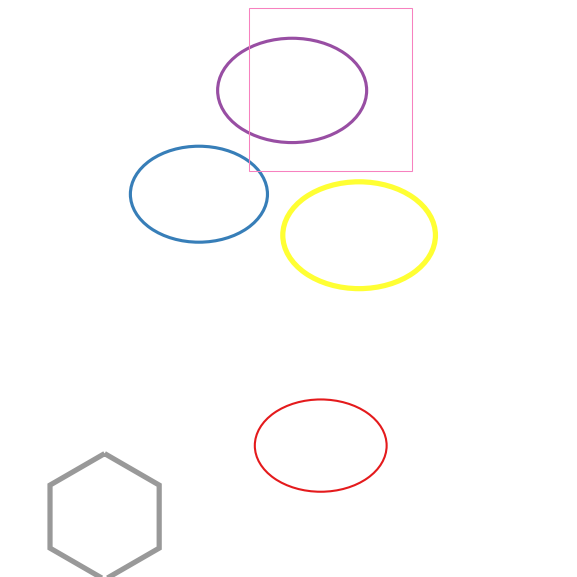[{"shape": "oval", "thickness": 1, "radius": 0.57, "center": [0.555, 0.228]}, {"shape": "oval", "thickness": 1.5, "radius": 0.59, "center": [0.344, 0.663]}, {"shape": "oval", "thickness": 1.5, "radius": 0.65, "center": [0.506, 0.843]}, {"shape": "oval", "thickness": 2.5, "radius": 0.66, "center": [0.622, 0.592]}, {"shape": "square", "thickness": 0.5, "radius": 0.7, "center": [0.573, 0.844]}, {"shape": "hexagon", "thickness": 2.5, "radius": 0.55, "center": [0.181, 0.105]}]